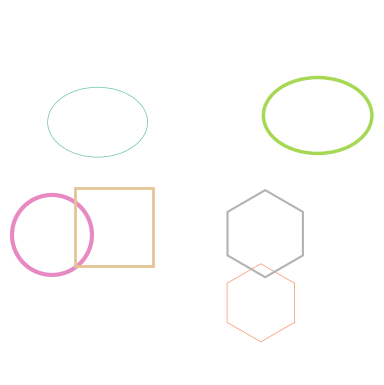[{"shape": "oval", "thickness": 0.5, "radius": 0.65, "center": [0.254, 0.683]}, {"shape": "hexagon", "thickness": 0.5, "radius": 0.51, "center": [0.678, 0.213]}, {"shape": "circle", "thickness": 3, "radius": 0.52, "center": [0.135, 0.39]}, {"shape": "oval", "thickness": 2.5, "radius": 0.7, "center": [0.825, 0.7]}, {"shape": "square", "thickness": 2, "radius": 0.51, "center": [0.296, 0.41]}, {"shape": "hexagon", "thickness": 1.5, "radius": 0.57, "center": [0.689, 0.393]}]